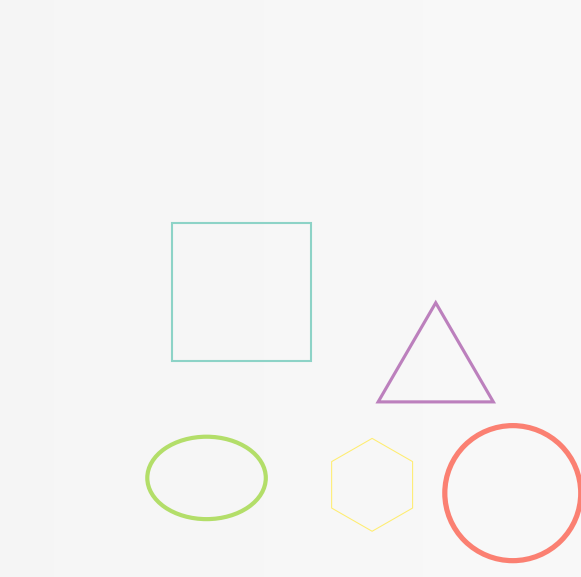[{"shape": "square", "thickness": 1, "radius": 0.6, "center": [0.415, 0.493]}, {"shape": "circle", "thickness": 2.5, "radius": 0.58, "center": [0.882, 0.145]}, {"shape": "oval", "thickness": 2, "radius": 0.51, "center": [0.355, 0.172]}, {"shape": "triangle", "thickness": 1.5, "radius": 0.57, "center": [0.75, 0.36]}, {"shape": "hexagon", "thickness": 0.5, "radius": 0.4, "center": [0.64, 0.16]}]